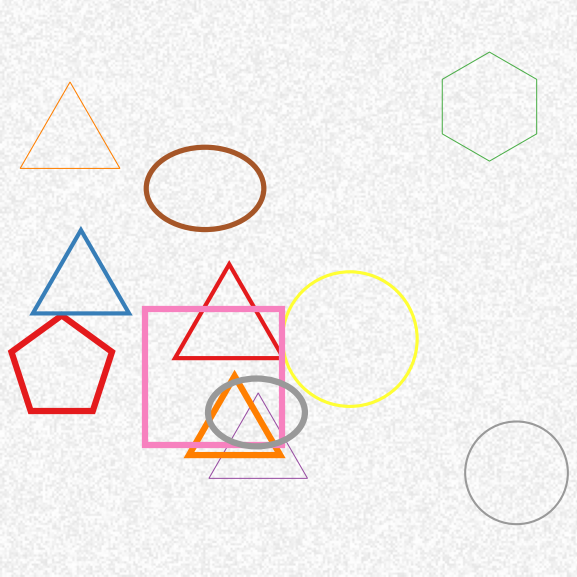[{"shape": "pentagon", "thickness": 3, "radius": 0.46, "center": [0.107, 0.361]}, {"shape": "triangle", "thickness": 2, "radius": 0.54, "center": [0.397, 0.433]}, {"shape": "triangle", "thickness": 2, "radius": 0.48, "center": [0.14, 0.505]}, {"shape": "hexagon", "thickness": 0.5, "radius": 0.47, "center": [0.848, 0.815]}, {"shape": "triangle", "thickness": 0.5, "radius": 0.49, "center": [0.447, 0.22]}, {"shape": "triangle", "thickness": 0.5, "radius": 0.5, "center": [0.121, 0.757]}, {"shape": "triangle", "thickness": 3, "radius": 0.46, "center": [0.406, 0.257]}, {"shape": "circle", "thickness": 1.5, "radius": 0.58, "center": [0.606, 0.412]}, {"shape": "oval", "thickness": 2.5, "radius": 0.51, "center": [0.355, 0.673]}, {"shape": "square", "thickness": 3, "radius": 0.59, "center": [0.37, 0.346]}, {"shape": "circle", "thickness": 1, "radius": 0.44, "center": [0.894, 0.18]}, {"shape": "oval", "thickness": 3, "radius": 0.42, "center": [0.444, 0.285]}]